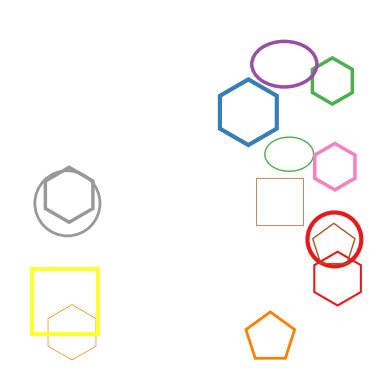[{"shape": "hexagon", "thickness": 1.5, "radius": 0.35, "center": [0.877, 0.276]}, {"shape": "circle", "thickness": 3, "radius": 0.35, "center": [0.869, 0.378]}, {"shape": "hexagon", "thickness": 3, "radius": 0.43, "center": [0.645, 0.708]}, {"shape": "hexagon", "thickness": 2.5, "radius": 0.3, "center": [0.863, 0.79]}, {"shape": "oval", "thickness": 1, "radius": 0.32, "center": [0.751, 0.599]}, {"shape": "oval", "thickness": 2.5, "radius": 0.42, "center": [0.739, 0.833]}, {"shape": "pentagon", "thickness": 2, "radius": 0.33, "center": [0.702, 0.123]}, {"shape": "hexagon", "thickness": 0.5, "radius": 0.36, "center": [0.187, 0.137]}, {"shape": "square", "thickness": 3, "radius": 0.42, "center": [0.169, 0.217]}, {"shape": "pentagon", "thickness": 1, "radius": 0.29, "center": [0.867, 0.362]}, {"shape": "square", "thickness": 0.5, "radius": 0.3, "center": [0.727, 0.476]}, {"shape": "hexagon", "thickness": 2.5, "radius": 0.3, "center": [0.87, 0.567]}, {"shape": "hexagon", "thickness": 2.5, "radius": 0.36, "center": [0.18, 0.494]}, {"shape": "circle", "thickness": 2, "radius": 0.42, "center": [0.175, 0.472]}]